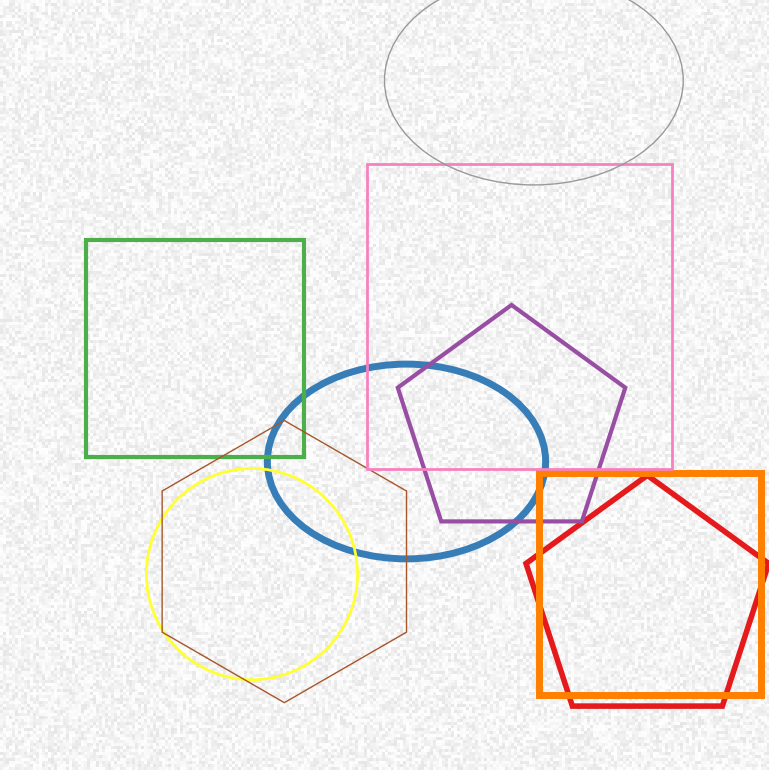[{"shape": "pentagon", "thickness": 2, "radius": 0.83, "center": [0.841, 0.217]}, {"shape": "oval", "thickness": 2.5, "radius": 0.9, "center": [0.528, 0.401]}, {"shape": "square", "thickness": 1.5, "radius": 0.71, "center": [0.253, 0.548]}, {"shape": "pentagon", "thickness": 1.5, "radius": 0.78, "center": [0.664, 0.449]}, {"shape": "square", "thickness": 2.5, "radius": 0.72, "center": [0.844, 0.241]}, {"shape": "circle", "thickness": 1, "radius": 0.69, "center": [0.327, 0.254]}, {"shape": "hexagon", "thickness": 0.5, "radius": 0.92, "center": [0.369, 0.271]}, {"shape": "square", "thickness": 1, "radius": 0.99, "center": [0.675, 0.589]}, {"shape": "oval", "thickness": 0.5, "radius": 0.97, "center": [0.693, 0.896]}]